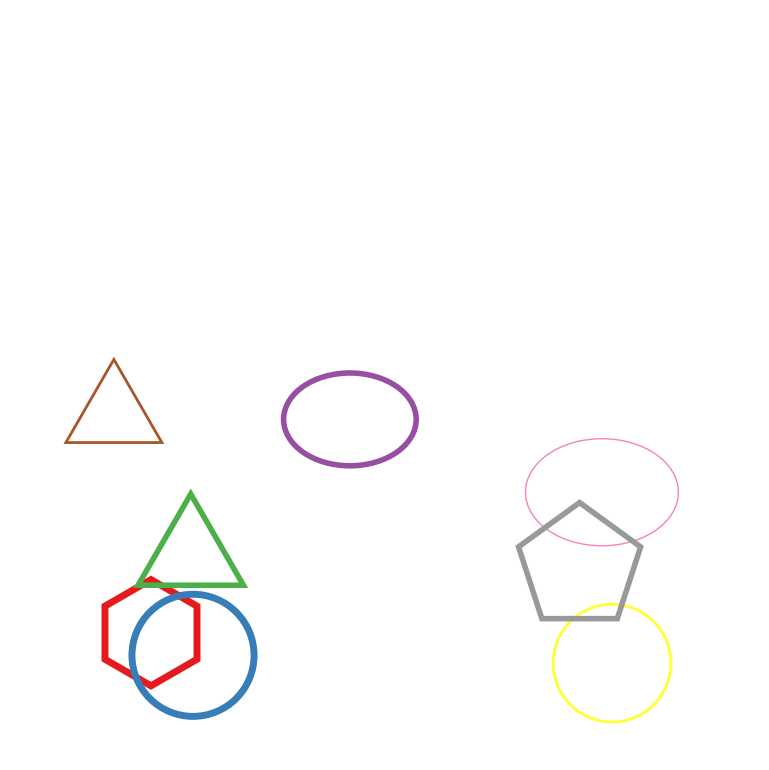[{"shape": "hexagon", "thickness": 2.5, "radius": 0.34, "center": [0.196, 0.178]}, {"shape": "circle", "thickness": 2.5, "radius": 0.4, "center": [0.251, 0.149]}, {"shape": "triangle", "thickness": 2, "radius": 0.39, "center": [0.248, 0.279]}, {"shape": "oval", "thickness": 2, "radius": 0.43, "center": [0.454, 0.455]}, {"shape": "circle", "thickness": 1, "radius": 0.38, "center": [0.795, 0.139]}, {"shape": "triangle", "thickness": 1, "radius": 0.36, "center": [0.148, 0.461]}, {"shape": "oval", "thickness": 0.5, "radius": 0.5, "center": [0.782, 0.361]}, {"shape": "pentagon", "thickness": 2, "radius": 0.42, "center": [0.753, 0.264]}]